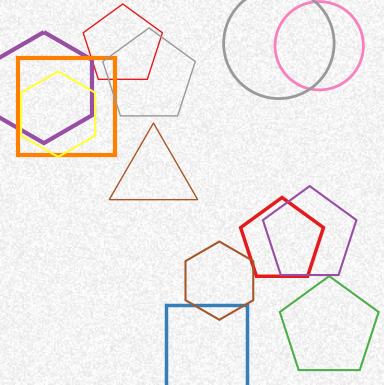[{"shape": "pentagon", "thickness": 1, "radius": 0.54, "center": [0.319, 0.881]}, {"shape": "pentagon", "thickness": 2.5, "radius": 0.57, "center": [0.733, 0.374]}, {"shape": "square", "thickness": 2.5, "radius": 0.52, "center": [0.537, 0.102]}, {"shape": "pentagon", "thickness": 1.5, "radius": 0.67, "center": [0.855, 0.148]}, {"shape": "pentagon", "thickness": 1.5, "radius": 0.64, "center": [0.804, 0.389]}, {"shape": "hexagon", "thickness": 3, "radius": 0.72, "center": [0.114, 0.773]}, {"shape": "square", "thickness": 3, "radius": 0.63, "center": [0.173, 0.723]}, {"shape": "hexagon", "thickness": 1.5, "radius": 0.56, "center": [0.151, 0.703]}, {"shape": "hexagon", "thickness": 1.5, "radius": 0.51, "center": [0.57, 0.271]}, {"shape": "triangle", "thickness": 1, "radius": 0.66, "center": [0.399, 0.548]}, {"shape": "circle", "thickness": 2, "radius": 0.57, "center": [0.829, 0.881]}, {"shape": "pentagon", "thickness": 1, "radius": 0.63, "center": [0.387, 0.801]}, {"shape": "circle", "thickness": 2, "radius": 0.72, "center": [0.724, 0.887]}]